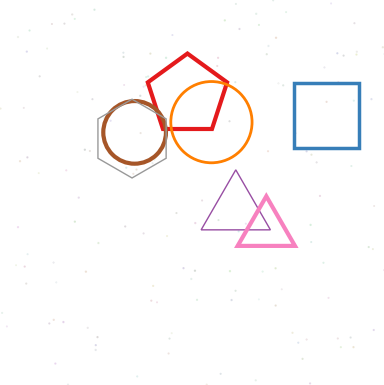[{"shape": "pentagon", "thickness": 3, "radius": 0.54, "center": [0.487, 0.753]}, {"shape": "square", "thickness": 2.5, "radius": 0.42, "center": [0.847, 0.7]}, {"shape": "triangle", "thickness": 1, "radius": 0.52, "center": [0.612, 0.455]}, {"shape": "circle", "thickness": 2, "radius": 0.53, "center": [0.549, 0.683]}, {"shape": "circle", "thickness": 3, "radius": 0.41, "center": [0.35, 0.656]}, {"shape": "triangle", "thickness": 3, "radius": 0.43, "center": [0.692, 0.404]}, {"shape": "hexagon", "thickness": 1, "radius": 0.51, "center": [0.343, 0.64]}]